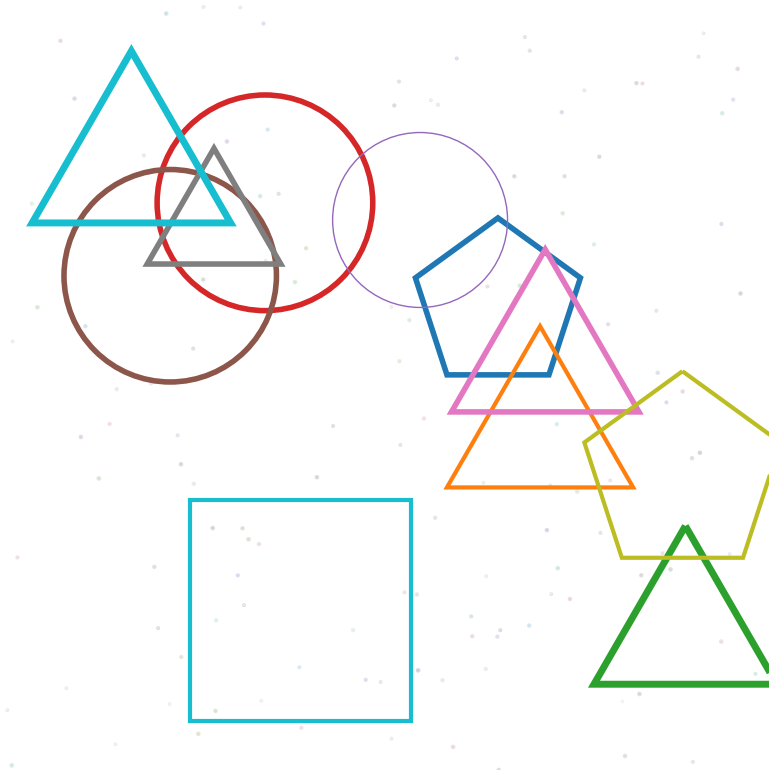[{"shape": "pentagon", "thickness": 2, "radius": 0.56, "center": [0.647, 0.604]}, {"shape": "triangle", "thickness": 1.5, "radius": 0.7, "center": [0.701, 0.437]}, {"shape": "triangle", "thickness": 2.5, "radius": 0.69, "center": [0.89, 0.18]}, {"shape": "circle", "thickness": 2, "radius": 0.7, "center": [0.344, 0.737]}, {"shape": "circle", "thickness": 0.5, "radius": 0.57, "center": [0.546, 0.714]}, {"shape": "circle", "thickness": 2, "radius": 0.69, "center": [0.221, 0.642]}, {"shape": "triangle", "thickness": 2, "radius": 0.7, "center": [0.708, 0.535]}, {"shape": "triangle", "thickness": 2, "radius": 0.5, "center": [0.278, 0.707]}, {"shape": "pentagon", "thickness": 1.5, "radius": 0.67, "center": [0.886, 0.384]}, {"shape": "square", "thickness": 1.5, "radius": 0.72, "center": [0.39, 0.207]}, {"shape": "triangle", "thickness": 2.5, "radius": 0.74, "center": [0.171, 0.785]}]